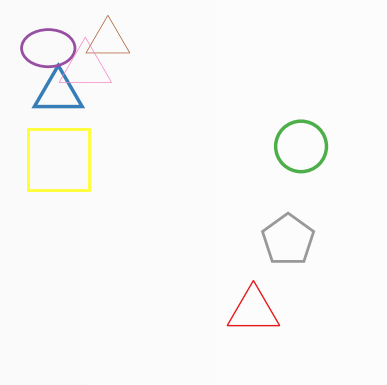[{"shape": "triangle", "thickness": 1, "radius": 0.39, "center": [0.654, 0.193]}, {"shape": "triangle", "thickness": 2.5, "radius": 0.36, "center": [0.15, 0.759]}, {"shape": "circle", "thickness": 2.5, "radius": 0.33, "center": [0.777, 0.62]}, {"shape": "oval", "thickness": 2, "radius": 0.34, "center": [0.125, 0.875]}, {"shape": "square", "thickness": 2, "radius": 0.4, "center": [0.152, 0.586]}, {"shape": "triangle", "thickness": 0.5, "radius": 0.33, "center": [0.278, 0.895]}, {"shape": "triangle", "thickness": 0.5, "radius": 0.39, "center": [0.22, 0.825]}, {"shape": "pentagon", "thickness": 2, "radius": 0.35, "center": [0.743, 0.377]}]